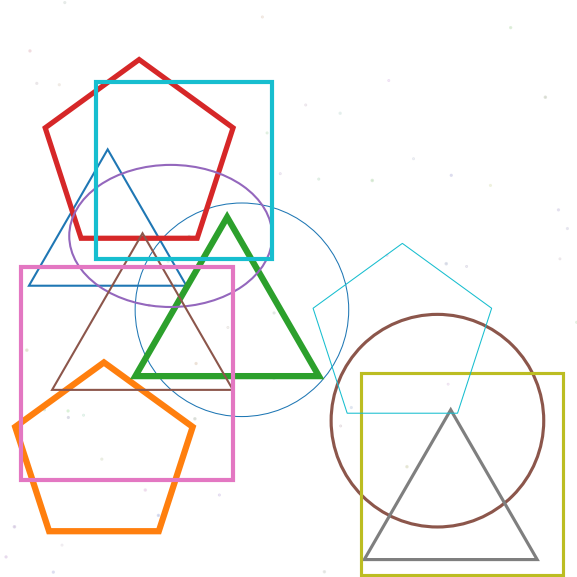[{"shape": "circle", "thickness": 0.5, "radius": 0.92, "center": [0.419, 0.463]}, {"shape": "triangle", "thickness": 1, "radius": 0.79, "center": [0.186, 0.583]}, {"shape": "pentagon", "thickness": 3, "radius": 0.81, "center": [0.18, 0.21]}, {"shape": "triangle", "thickness": 3, "radius": 0.92, "center": [0.393, 0.44]}, {"shape": "pentagon", "thickness": 2.5, "radius": 0.86, "center": [0.241, 0.725]}, {"shape": "oval", "thickness": 1, "radius": 0.88, "center": [0.296, 0.591]}, {"shape": "triangle", "thickness": 1, "radius": 0.9, "center": [0.247, 0.414]}, {"shape": "circle", "thickness": 1.5, "radius": 0.92, "center": [0.757, 0.271]}, {"shape": "square", "thickness": 2, "radius": 0.92, "center": [0.22, 0.352]}, {"shape": "triangle", "thickness": 1.5, "radius": 0.86, "center": [0.78, 0.117]}, {"shape": "square", "thickness": 1.5, "radius": 0.87, "center": [0.8, 0.178]}, {"shape": "pentagon", "thickness": 0.5, "radius": 0.81, "center": [0.697, 0.415]}, {"shape": "square", "thickness": 2, "radius": 0.77, "center": [0.319, 0.703]}]